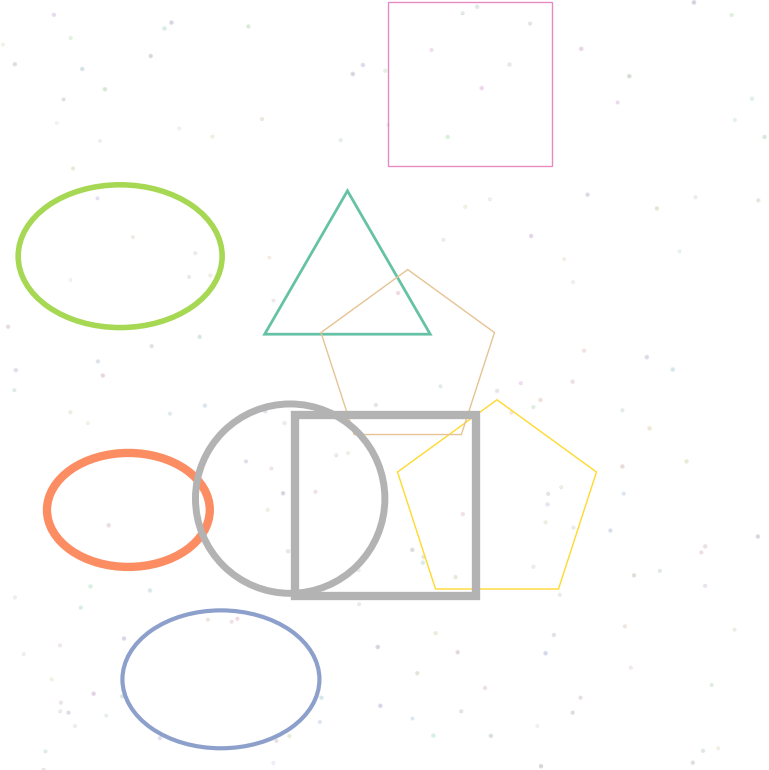[{"shape": "triangle", "thickness": 1, "radius": 0.62, "center": [0.451, 0.628]}, {"shape": "oval", "thickness": 3, "radius": 0.53, "center": [0.167, 0.338]}, {"shape": "oval", "thickness": 1.5, "radius": 0.64, "center": [0.287, 0.118]}, {"shape": "square", "thickness": 0.5, "radius": 0.53, "center": [0.61, 0.891]}, {"shape": "oval", "thickness": 2, "radius": 0.66, "center": [0.156, 0.667]}, {"shape": "pentagon", "thickness": 0.5, "radius": 0.68, "center": [0.645, 0.345]}, {"shape": "pentagon", "thickness": 0.5, "radius": 0.59, "center": [0.53, 0.531]}, {"shape": "square", "thickness": 3, "radius": 0.59, "center": [0.5, 0.344]}, {"shape": "circle", "thickness": 2.5, "radius": 0.61, "center": [0.377, 0.352]}]